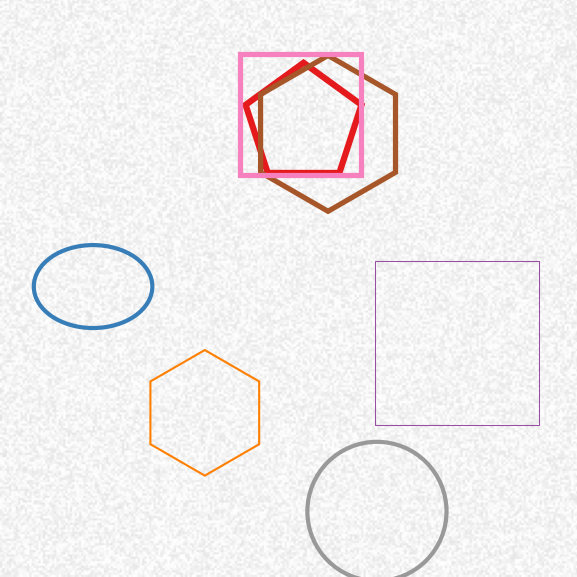[{"shape": "pentagon", "thickness": 3, "radius": 0.53, "center": [0.526, 0.785]}, {"shape": "oval", "thickness": 2, "radius": 0.51, "center": [0.161, 0.503]}, {"shape": "square", "thickness": 0.5, "radius": 0.71, "center": [0.792, 0.405]}, {"shape": "hexagon", "thickness": 1, "radius": 0.54, "center": [0.355, 0.284]}, {"shape": "hexagon", "thickness": 2.5, "radius": 0.67, "center": [0.568, 0.768]}, {"shape": "square", "thickness": 2.5, "radius": 0.52, "center": [0.521, 0.801]}, {"shape": "circle", "thickness": 2, "radius": 0.6, "center": [0.653, 0.114]}]